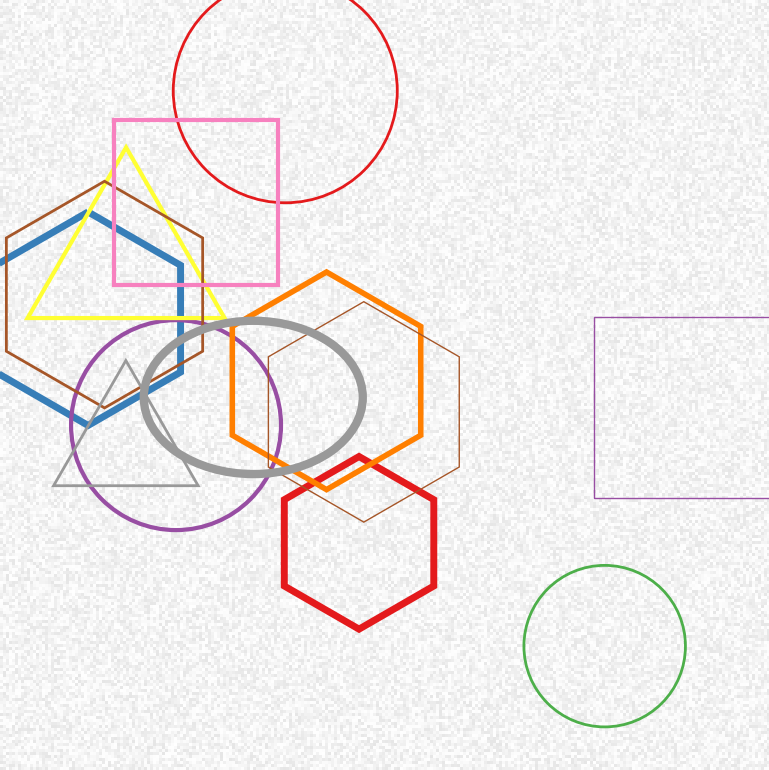[{"shape": "circle", "thickness": 1, "radius": 0.73, "center": [0.37, 0.882]}, {"shape": "hexagon", "thickness": 2.5, "radius": 0.56, "center": [0.466, 0.295]}, {"shape": "hexagon", "thickness": 2.5, "radius": 0.69, "center": [0.114, 0.586]}, {"shape": "circle", "thickness": 1, "radius": 0.52, "center": [0.785, 0.161]}, {"shape": "circle", "thickness": 1.5, "radius": 0.68, "center": [0.229, 0.448]}, {"shape": "square", "thickness": 0.5, "radius": 0.59, "center": [0.89, 0.47]}, {"shape": "hexagon", "thickness": 2, "radius": 0.71, "center": [0.424, 0.505]}, {"shape": "triangle", "thickness": 1.5, "radius": 0.74, "center": [0.164, 0.661]}, {"shape": "hexagon", "thickness": 1, "radius": 0.74, "center": [0.136, 0.617]}, {"shape": "hexagon", "thickness": 0.5, "radius": 0.72, "center": [0.472, 0.465]}, {"shape": "square", "thickness": 1.5, "radius": 0.53, "center": [0.255, 0.737]}, {"shape": "triangle", "thickness": 1, "radius": 0.54, "center": [0.163, 0.423]}, {"shape": "oval", "thickness": 3, "radius": 0.71, "center": [0.329, 0.484]}]